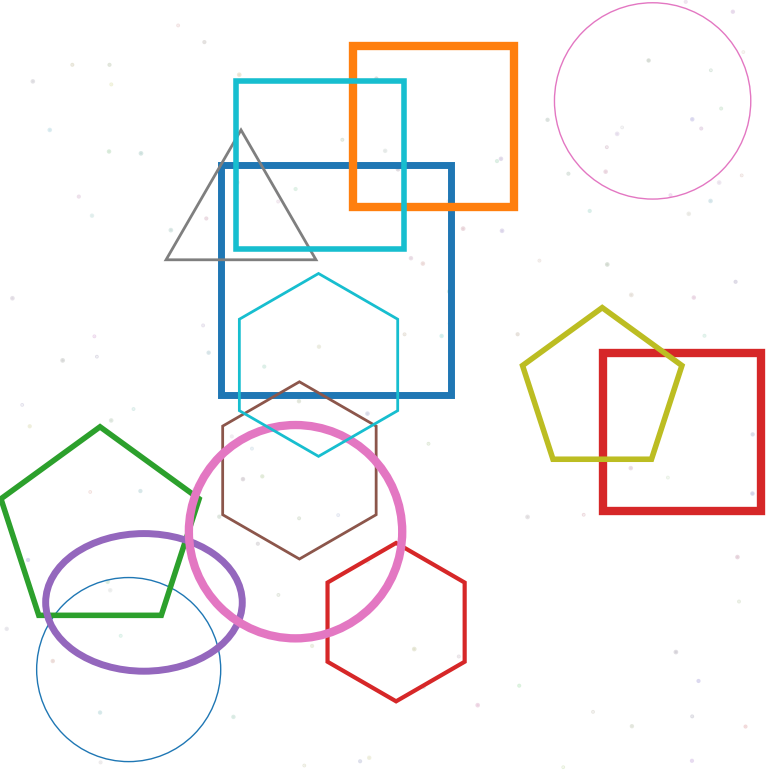[{"shape": "circle", "thickness": 0.5, "radius": 0.6, "center": [0.167, 0.13]}, {"shape": "square", "thickness": 2.5, "radius": 0.75, "center": [0.436, 0.637]}, {"shape": "square", "thickness": 3, "radius": 0.52, "center": [0.563, 0.836]}, {"shape": "pentagon", "thickness": 2, "radius": 0.68, "center": [0.13, 0.31]}, {"shape": "hexagon", "thickness": 1.5, "radius": 0.51, "center": [0.514, 0.192]}, {"shape": "square", "thickness": 3, "radius": 0.51, "center": [0.886, 0.439]}, {"shape": "oval", "thickness": 2.5, "radius": 0.64, "center": [0.187, 0.218]}, {"shape": "hexagon", "thickness": 1, "radius": 0.58, "center": [0.389, 0.389]}, {"shape": "circle", "thickness": 3, "radius": 0.69, "center": [0.384, 0.309]}, {"shape": "circle", "thickness": 0.5, "radius": 0.64, "center": [0.848, 0.869]}, {"shape": "triangle", "thickness": 1, "radius": 0.56, "center": [0.313, 0.719]}, {"shape": "pentagon", "thickness": 2, "radius": 0.54, "center": [0.782, 0.492]}, {"shape": "hexagon", "thickness": 1, "radius": 0.59, "center": [0.414, 0.526]}, {"shape": "square", "thickness": 2, "radius": 0.55, "center": [0.416, 0.786]}]